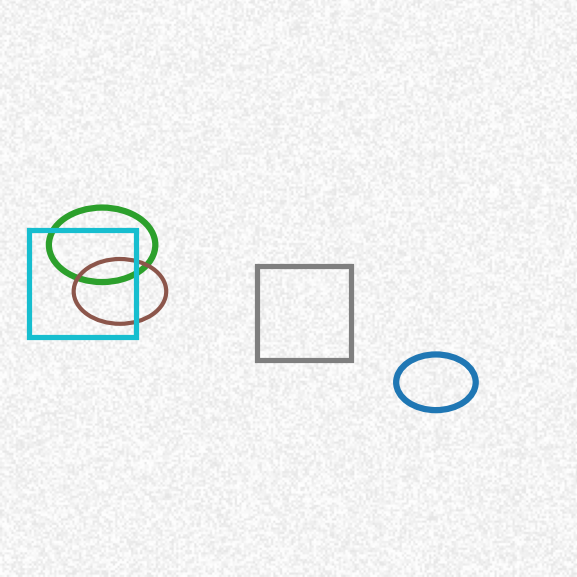[{"shape": "oval", "thickness": 3, "radius": 0.34, "center": [0.755, 0.337]}, {"shape": "oval", "thickness": 3, "radius": 0.46, "center": [0.177, 0.575]}, {"shape": "oval", "thickness": 2, "radius": 0.4, "center": [0.208, 0.495]}, {"shape": "square", "thickness": 2.5, "radius": 0.4, "center": [0.526, 0.457]}, {"shape": "square", "thickness": 2.5, "radius": 0.47, "center": [0.143, 0.508]}]